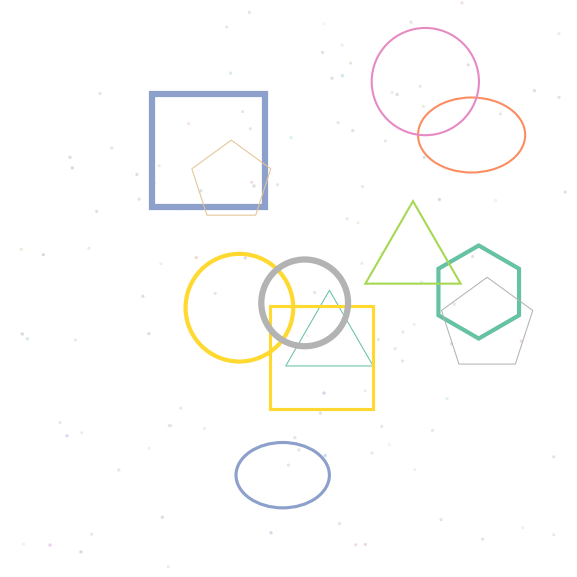[{"shape": "hexagon", "thickness": 2, "radius": 0.4, "center": [0.829, 0.493]}, {"shape": "triangle", "thickness": 0.5, "radius": 0.44, "center": [0.57, 0.409]}, {"shape": "oval", "thickness": 1, "radius": 0.46, "center": [0.817, 0.765]}, {"shape": "square", "thickness": 3, "radius": 0.49, "center": [0.361, 0.738]}, {"shape": "oval", "thickness": 1.5, "radius": 0.4, "center": [0.49, 0.176]}, {"shape": "circle", "thickness": 1, "radius": 0.46, "center": [0.736, 0.858]}, {"shape": "triangle", "thickness": 1, "radius": 0.48, "center": [0.715, 0.556]}, {"shape": "square", "thickness": 1.5, "radius": 0.45, "center": [0.557, 0.381]}, {"shape": "circle", "thickness": 2, "radius": 0.47, "center": [0.415, 0.466]}, {"shape": "pentagon", "thickness": 0.5, "radius": 0.36, "center": [0.401, 0.685]}, {"shape": "circle", "thickness": 3, "radius": 0.38, "center": [0.528, 0.475]}, {"shape": "pentagon", "thickness": 0.5, "radius": 0.42, "center": [0.844, 0.436]}]